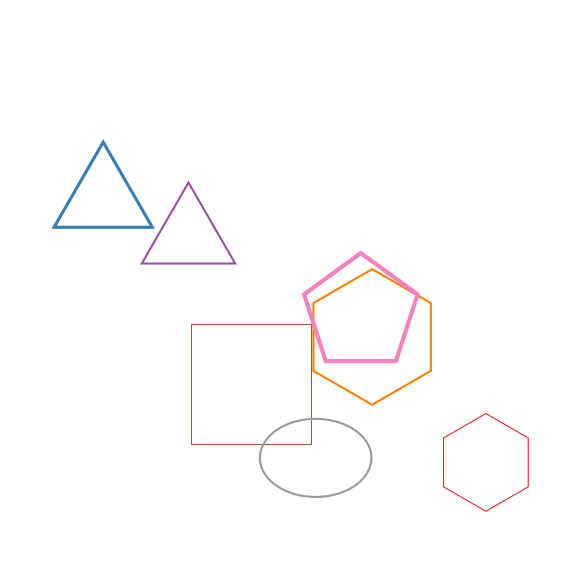[{"shape": "hexagon", "thickness": 0.5, "radius": 0.42, "center": [0.841, 0.198]}, {"shape": "triangle", "thickness": 1.5, "radius": 0.49, "center": [0.179, 0.655]}, {"shape": "triangle", "thickness": 1, "radius": 0.47, "center": [0.326, 0.59]}, {"shape": "hexagon", "thickness": 1, "radius": 0.59, "center": [0.644, 0.416]}, {"shape": "square", "thickness": 0.5, "radius": 0.52, "center": [0.435, 0.335]}, {"shape": "pentagon", "thickness": 2, "radius": 0.52, "center": [0.625, 0.457]}, {"shape": "oval", "thickness": 1, "radius": 0.48, "center": [0.547, 0.206]}]